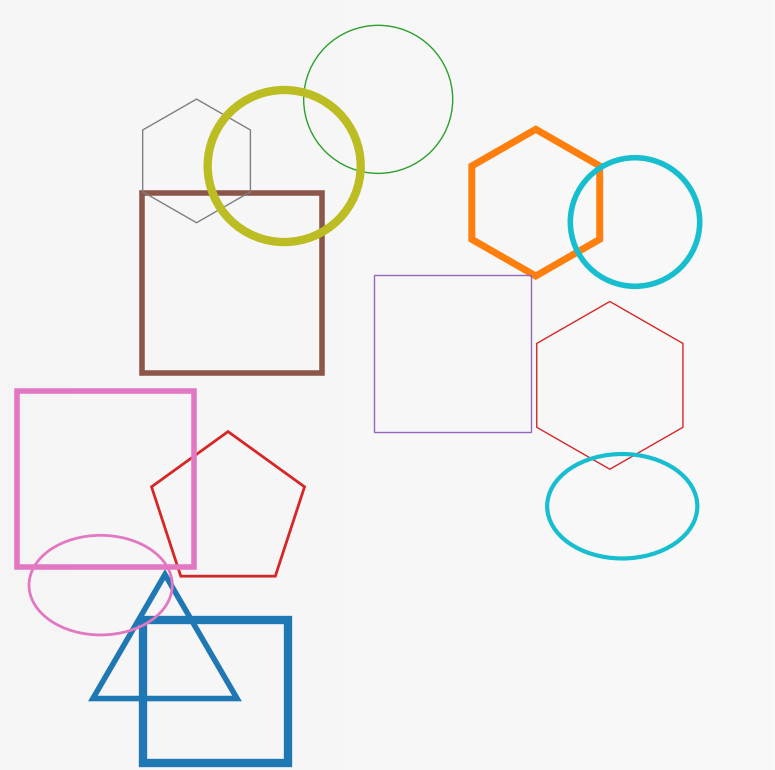[{"shape": "square", "thickness": 3, "radius": 0.47, "center": [0.278, 0.102]}, {"shape": "triangle", "thickness": 2, "radius": 0.54, "center": [0.213, 0.147]}, {"shape": "hexagon", "thickness": 2.5, "radius": 0.48, "center": [0.691, 0.737]}, {"shape": "circle", "thickness": 0.5, "radius": 0.48, "center": [0.488, 0.871]}, {"shape": "hexagon", "thickness": 0.5, "radius": 0.54, "center": [0.787, 0.5]}, {"shape": "pentagon", "thickness": 1, "radius": 0.52, "center": [0.294, 0.336]}, {"shape": "square", "thickness": 0.5, "radius": 0.51, "center": [0.584, 0.541]}, {"shape": "square", "thickness": 2, "radius": 0.58, "center": [0.3, 0.632]}, {"shape": "square", "thickness": 2, "radius": 0.57, "center": [0.136, 0.378]}, {"shape": "oval", "thickness": 1, "radius": 0.46, "center": [0.13, 0.24]}, {"shape": "hexagon", "thickness": 0.5, "radius": 0.4, "center": [0.254, 0.791]}, {"shape": "circle", "thickness": 3, "radius": 0.49, "center": [0.367, 0.784]}, {"shape": "circle", "thickness": 2, "radius": 0.42, "center": [0.819, 0.712]}, {"shape": "oval", "thickness": 1.5, "radius": 0.48, "center": [0.803, 0.343]}]